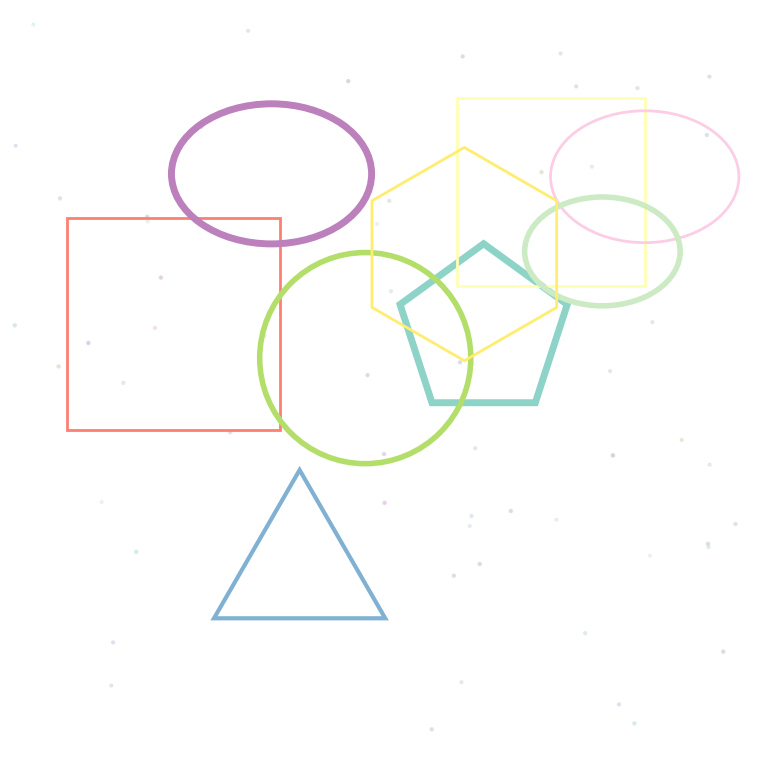[{"shape": "pentagon", "thickness": 2.5, "radius": 0.57, "center": [0.628, 0.569]}, {"shape": "square", "thickness": 1, "radius": 0.61, "center": [0.716, 0.751]}, {"shape": "square", "thickness": 1, "radius": 0.69, "center": [0.225, 0.579]}, {"shape": "triangle", "thickness": 1.5, "radius": 0.64, "center": [0.389, 0.261]}, {"shape": "circle", "thickness": 2, "radius": 0.69, "center": [0.474, 0.535]}, {"shape": "oval", "thickness": 1, "radius": 0.61, "center": [0.837, 0.77]}, {"shape": "oval", "thickness": 2.5, "radius": 0.65, "center": [0.353, 0.774]}, {"shape": "oval", "thickness": 2, "radius": 0.5, "center": [0.782, 0.674]}, {"shape": "hexagon", "thickness": 1, "radius": 0.69, "center": [0.603, 0.67]}]